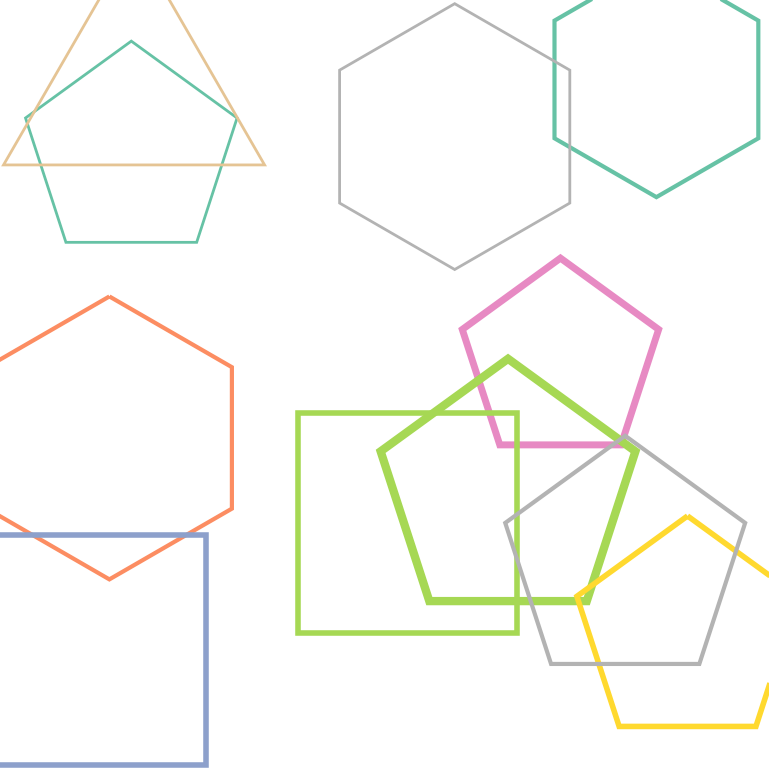[{"shape": "pentagon", "thickness": 1, "radius": 0.72, "center": [0.171, 0.802]}, {"shape": "hexagon", "thickness": 1.5, "radius": 0.76, "center": [0.852, 0.897]}, {"shape": "hexagon", "thickness": 1.5, "radius": 0.92, "center": [0.142, 0.431]}, {"shape": "square", "thickness": 2, "radius": 0.75, "center": [0.118, 0.156]}, {"shape": "pentagon", "thickness": 2.5, "radius": 0.67, "center": [0.728, 0.531]}, {"shape": "square", "thickness": 2, "radius": 0.71, "center": [0.529, 0.321]}, {"shape": "pentagon", "thickness": 3, "radius": 0.87, "center": [0.66, 0.36]}, {"shape": "pentagon", "thickness": 2, "radius": 0.76, "center": [0.893, 0.179]}, {"shape": "triangle", "thickness": 1, "radius": 0.98, "center": [0.174, 0.884]}, {"shape": "pentagon", "thickness": 1.5, "radius": 0.82, "center": [0.812, 0.27]}, {"shape": "hexagon", "thickness": 1, "radius": 0.86, "center": [0.591, 0.823]}]